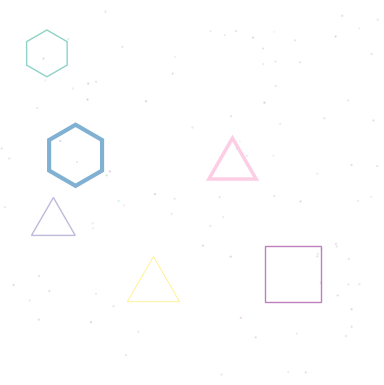[{"shape": "hexagon", "thickness": 1, "radius": 0.3, "center": [0.122, 0.861]}, {"shape": "triangle", "thickness": 1, "radius": 0.33, "center": [0.139, 0.421]}, {"shape": "hexagon", "thickness": 3, "radius": 0.4, "center": [0.196, 0.597]}, {"shape": "triangle", "thickness": 2.5, "radius": 0.35, "center": [0.604, 0.57]}, {"shape": "square", "thickness": 1, "radius": 0.36, "center": [0.76, 0.288]}, {"shape": "triangle", "thickness": 0.5, "radius": 0.39, "center": [0.399, 0.255]}]